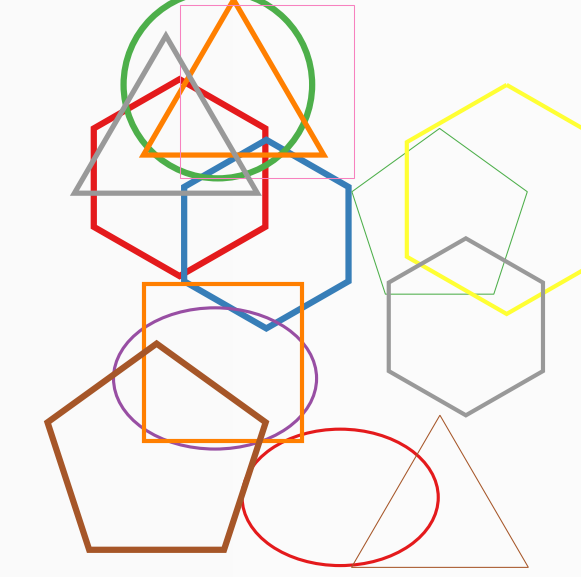[{"shape": "oval", "thickness": 1.5, "radius": 0.84, "center": [0.585, 0.138]}, {"shape": "hexagon", "thickness": 3, "radius": 0.85, "center": [0.309, 0.692]}, {"shape": "hexagon", "thickness": 3, "radius": 0.82, "center": [0.458, 0.594]}, {"shape": "pentagon", "thickness": 0.5, "radius": 0.79, "center": [0.756, 0.618]}, {"shape": "circle", "thickness": 3, "radius": 0.81, "center": [0.375, 0.852]}, {"shape": "oval", "thickness": 1.5, "radius": 0.87, "center": [0.37, 0.344]}, {"shape": "triangle", "thickness": 2.5, "radius": 0.9, "center": [0.402, 0.82]}, {"shape": "square", "thickness": 2, "radius": 0.68, "center": [0.383, 0.372]}, {"shape": "hexagon", "thickness": 2, "radius": 0.99, "center": [0.872, 0.654]}, {"shape": "pentagon", "thickness": 3, "radius": 0.99, "center": [0.269, 0.207]}, {"shape": "triangle", "thickness": 0.5, "radius": 0.88, "center": [0.757, 0.105]}, {"shape": "square", "thickness": 0.5, "radius": 0.75, "center": [0.459, 0.841]}, {"shape": "hexagon", "thickness": 2, "radius": 0.77, "center": [0.801, 0.433]}, {"shape": "triangle", "thickness": 2.5, "radius": 0.91, "center": [0.285, 0.755]}]